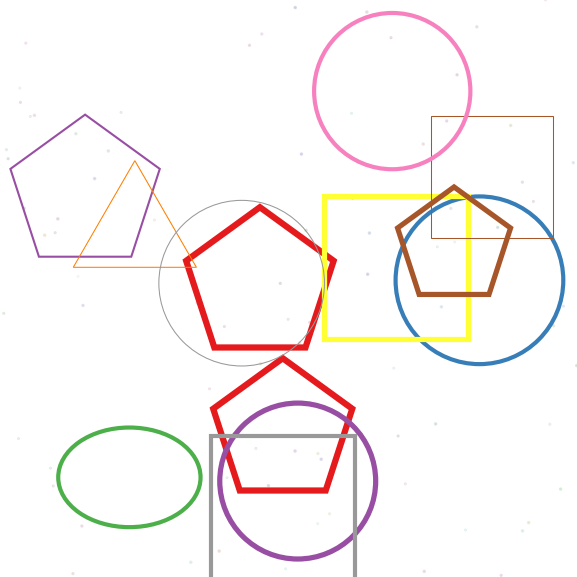[{"shape": "pentagon", "thickness": 3, "radius": 0.67, "center": [0.45, 0.506]}, {"shape": "pentagon", "thickness": 3, "radius": 0.63, "center": [0.49, 0.252]}, {"shape": "circle", "thickness": 2, "radius": 0.73, "center": [0.83, 0.514]}, {"shape": "oval", "thickness": 2, "radius": 0.62, "center": [0.224, 0.173]}, {"shape": "pentagon", "thickness": 1, "radius": 0.68, "center": [0.147, 0.665]}, {"shape": "circle", "thickness": 2.5, "radius": 0.67, "center": [0.516, 0.166]}, {"shape": "triangle", "thickness": 0.5, "radius": 0.62, "center": [0.234, 0.598]}, {"shape": "square", "thickness": 2.5, "radius": 0.62, "center": [0.686, 0.536]}, {"shape": "pentagon", "thickness": 2.5, "radius": 0.51, "center": [0.786, 0.572]}, {"shape": "square", "thickness": 0.5, "radius": 0.53, "center": [0.852, 0.693]}, {"shape": "circle", "thickness": 2, "radius": 0.68, "center": [0.679, 0.841]}, {"shape": "circle", "thickness": 0.5, "radius": 0.72, "center": [0.418, 0.509]}, {"shape": "square", "thickness": 2, "radius": 0.63, "center": [0.49, 0.12]}]